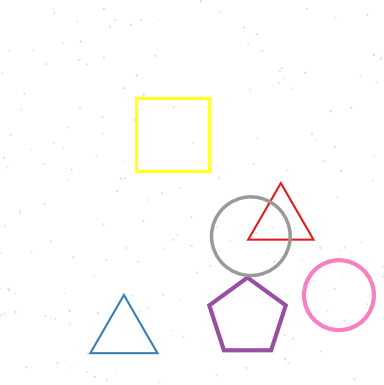[{"shape": "triangle", "thickness": 1.5, "radius": 0.49, "center": [0.729, 0.427]}, {"shape": "triangle", "thickness": 1.5, "radius": 0.5, "center": [0.322, 0.133]}, {"shape": "pentagon", "thickness": 3, "radius": 0.52, "center": [0.643, 0.175]}, {"shape": "square", "thickness": 2.5, "radius": 0.48, "center": [0.447, 0.65]}, {"shape": "circle", "thickness": 3, "radius": 0.45, "center": [0.88, 0.233]}, {"shape": "circle", "thickness": 2.5, "radius": 0.51, "center": [0.652, 0.387]}]